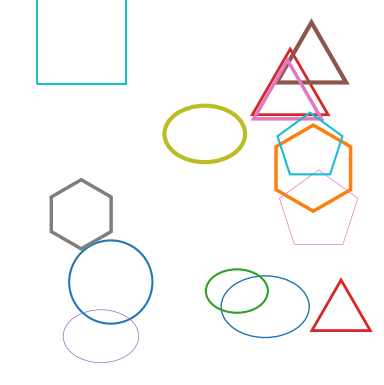[{"shape": "circle", "thickness": 1.5, "radius": 0.54, "center": [0.288, 0.267]}, {"shape": "oval", "thickness": 1, "radius": 0.57, "center": [0.689, 0.203]}, {"shape": "hexagon", "thickness": 2.5, "radius": 0.56, "center": [0.814, 0.563]}, {"shape": "oval", "thickness": 1.5, "radius": 0.4, "center": [0.615, 0.244]}, {"shape": "triangle", "thickness": 2, "radius": 0.44, "center": [0.886, 0.185]}, {"shape": "triangle", "thickness": 2, "radius": 0.57, "center": [0.754, 0.759]}, {"shape": "oval", "thickness": 0.5, "radius": 0.49, "center": [0.262, 0.127]}, {"shape": "triangle", "thickness": 3, "radius": 0.52, "center": [0.809, 0.838]}, {"shape": "pentagon", "thickness": 0.5, "radius": 0.54, "center": [0.828, 0.452]}, {"shape": "triangle", "thickness": 2.5, "radius": 0.51, "center": [0.747, 0.742]}, {"shape": "hexagon", "thickness": 2.5, "radius": 0.45, "center": [0.211, 0.443]}, {"shape": "oval", "thickness": 3, "radius": 0.52, "center": [0.532, 0.652]}, {"shape": "square", "thickness": 1.5, "radius": 0.58, "center": [0.211, 0.897]}, {"shape": "pentagon", "thickness": 1.5, "radius": 0.44, "center": [0.805, 0.619]}]